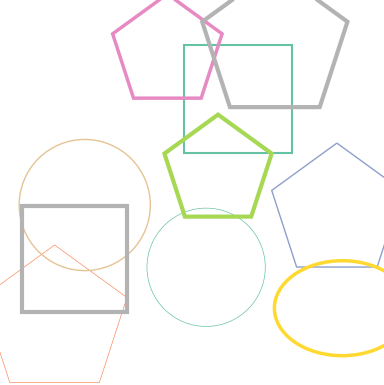[{"shape": "square", "thickness": 1.5, "radius": 0.7, "center": [0.618, 0.743]}, {"shape": "circle", "thickness": 0.5, "radius": 0.77, "center": [0.535, 0.306]}, {"shape": "pentagon", "thickness": 0.5, "radius": 0.99, "center": [0.142, 0.166]}, {"shape": "pentagon", "thickness": 1, "radius": 0.89, "center": [0.875, 0.45]}, {"shape": "pentagon", "thickness": 2.5, "radius": 0.75, "center": [0.435, 0.866]}, {"shape": "pentagon", "thickness": 3, "radius": 0.73, "center": [0.566, 0.556]}, {"shape": "oval", "thickness": 2.5, "radius": 0.88, "center": [0.889, 0.199]}, {"shape": "circle", "thickness": 1, "radius": 0.85, "center": [0.22, 0.467]}, {"shape": "square", "thickness": 3, "radius": 0.68, "center": [0.193, 0.327]}, {"shape": "pentagon", "thickness": 3, "radius": 0.99, "center": [0.714, 0.882]}]